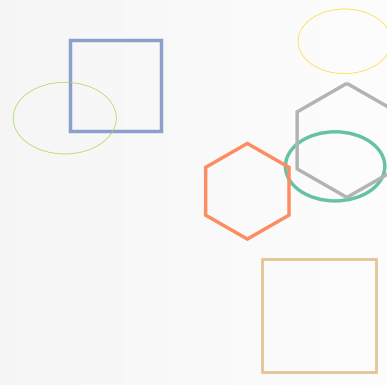[{"shape": "oval", "thickness": 2.5, "radius": 0.64, "center": [0.865, 0.568]}, {"shape": "hexagon", "thickness": 2.5, "radius": 0.62, "center": [0.638, 0.503]}, {"shape": "square", "thickness": 2.5, "radius": 0.59, "center": [0.298, 0.777]}, {"shape": "oval", "thickness": 0.5, "radius": 0.67, "center": [0.167, 0.693]}, {"shape": "oval", "thickness": 0.5, "radius": 0.6, "center": [0.889, 0.893]}, {"shape": "square", "thickness": 2, "radius": 0.73, "center": [0.824, 0.181]}, {"shape": "hexagon", "thickness": 2.5, "radius": 0.74, "center": [0.895, 0.635]}]